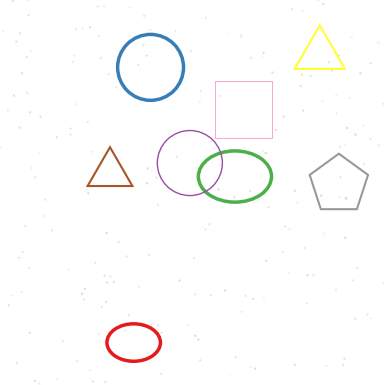[{"shape": "oval", "thickness": 2.5, "radius": 0.35, "center": [0.347, 0.11]}, {"shape": "circle", "thickness": 2.5, "radius": 0.43, "center": [0.391, 0.825]}, {"shape": "oval", "thickness": 2.5, "radius": 0.47, "center": [0.61, 0.541]}, {"shape": "circle", "thickness": 1, "radius": 0.42, "center": [0.493, 0.577]}, {"shape": "triangle", "thickness": 1.5, "radius": 0.38, "center": [0.831, 0.859]}, {"shape": "triangle", "thickness": 1.5, "radius": 0.34, "center": [0.286, 0.55]}, {"shape": "square", "thickness": 0.5, "radius": 0.37, "center": [0.632, 0.715]}, {"shape": "pentagon", "thickness": 1.5, "radius": 0.4, "center": [0.88, 0.521]}]